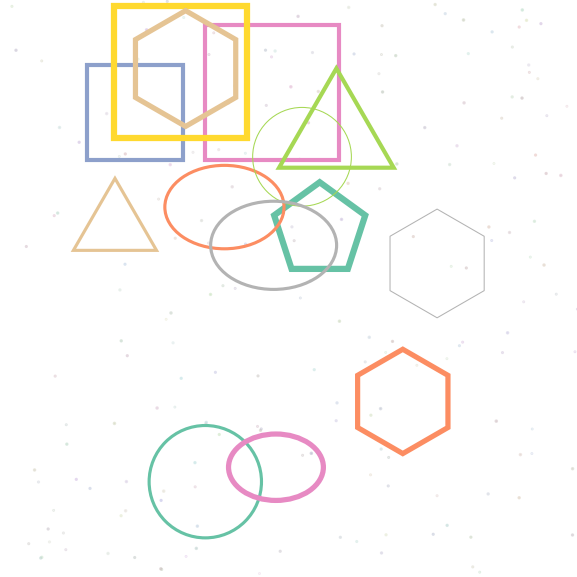[{"shape": "circle", "thickness": 1.5, "radius": 0.49, "center": [0.356, 0.165]}, {"shape": "pentagon", "thickness": 3, "radius": 0.41, "center": [0.554, 0.601]}, {"shape": "hexagon", "thickness": 2.5, "radius": 0.45, "center": [0.697, 0.304]}, {"shape": "oval", "thickness": 1.5, "radius": 0.52, "center": [0.389, 0.641]}, {"shape": "square", "thickness": 2, "radius": 0.41, "center": [0.234, 0.804]}, {"shape": "oval", "thickness": 2.5, "radius": 0.41, "center": [0.478, 0.19]}, {"shape": "square", "thickness": 2, "radius": 0.58, "center": [0.471, 0.839]}, {"shape": "circle", "thickness": 0.5, "radius": 0.43, "center": [0.523, 0.728]}, {"shape": "triangle", "thickness": 2, "radius": 0.57, "center": [0.582, 0.766]}, {"shape": "square", "thickness": 3, "radius": 0.57, "center": [0.313, 0.874]}, {"shape": "hexagon", "thickness": 2.5, "radius": 0.5, "center": [0.321, 0.88]}, {"shape": "triangle", "thickness": 1.5, "radius": 0.42, "center": [0.199, 0.607]}, {"shape": "hexagon", "thickness": 0.5, "radius": 0.47, "center": [0.757, 0.543]}, {"shape": "oval", "thickness": 1.5, "radius": 0.55, "center": [0.474, 0.574]}]